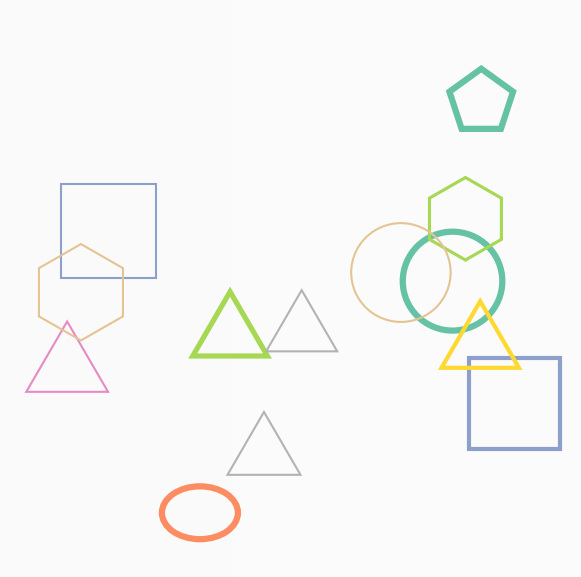[{"shape": "circle", "thickness": 3, "radius": 0.43, "center": [0.779, 0.512]}, {"shape": "pentagon", "thickness": 3, "radius": 0.29, "center": [0.828, 0.823]}, {"shape": "oval", "thickness": 3, "radius": 0.33, "center": [0.344, 0.111]}, {"shape": "square", "thickness": 2, "radius": 0.39, "center": [0.886, 0.3]}, {"shape": "square", "thickness": 1, "radius": 0.41, "center": [0.187, 0.599]}, {"shape": "triangle", "thickness": 1, "radius": 0.41, "center": [0.116, 0.361]}, {"shape": "triangle", "thickness": 2.5, "radius": 0.37, "center": [0.396, 0.42]}, {"shape": "hexagon", "thickness": 1.5, "radius": 0.36, "center": [0.801, 0.62]}, {"shape": "triangle", "thickness": 2, "radius": 0.38, "center": [0.826, 0.401]}, {"shape": "hexagon", "thickness": 1, "radius": 0.42, "center": [0.139, 0.493]}, {"shape": "circle", "thickness": 1, "radius": 0.43, "center": [0.69, 0.527]}, {"shape": "triangle", "thickness": 1, "radius": 0.35, "center": [0.519, 0.426]}, {"shape": "triangle", "thickness": 1, "radius": 0.36, "center": [0.454, 0.213]}]